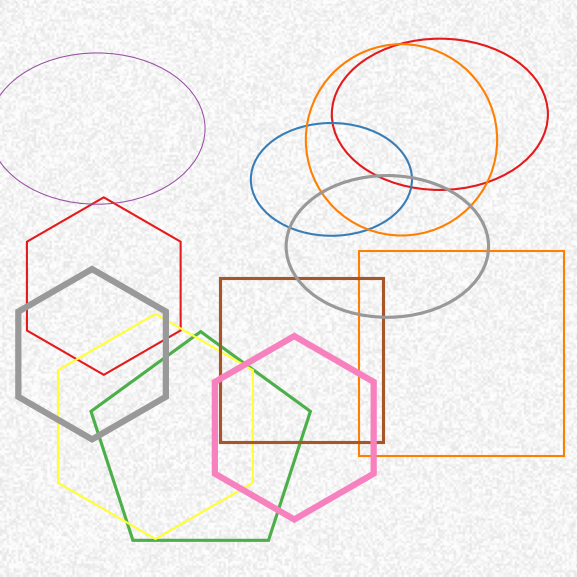[{"shape": "oval", "thickness": 1, "radius": 0.94, "center": [0.762, 0.801]}, {"shape": "hexagon", "thickness": 1, "radius": 0.77, "center": [0.18, 0.504]}, {"shape": "oval", "thickness": 1, "radius": 0.7, "center": [0.574, 0.688]}, {"shape": "pentagon", "thickness": 1.5, "radius": 1.0, "center": [0.348, 0.225]}, {"shape": "oval", "thickness": 0.5, "radius": 0.94, "center": [0.168, 0.776]}, {"shape": "square", "thickness": 1, "radius": 0.89, "center": [0.799, 0.387]}, {"shape": "circle", "thickness": 1, "radius": 0.83, "center": [0.695, 0.757]}, {"shape": "hexagon", "thickness": 1, "radius": 0.97, "center": [0.269, 0.261]}, {"shape": "square", "thickness": 1.5, "radius": 0.71, "center": [0.522, 0.376]}, {"shape": "hexagon", "thickness": 3, "radius": 0.79, "center": [0.51, 0.258]}, {"shape": "oval", "thickness": 1.5, "radius": 0.88, "center": [0.671, 0.572]}, {"shape": "hexagon", "thickness": 3, "radius": 0.74, "center": [0.159, 0.386]}]